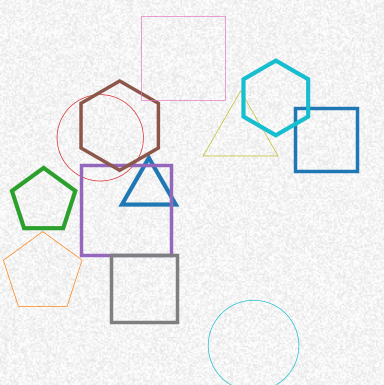[{"shape": "triangle", "thickness": 3, "radius": 0.4, "center": [0.387, 0.509]}, {"shape": "square", "thickness": 2.5, "radius": 0.4, "center": [0.846, 0.638]}, {"shape": "pentagon", "thickness": 0.5, "radius": 0.54, "center": [0.111, 0.291]}, {"shape": "pentagon", "thickness": 3, "radius": 0.43, "center": [0.113, 0.477]}, {"shape": "circle", "thickness": 0.5, "radius": 0.56, "center": [0.26, 0.642]}, {"shape": "square", "thickness": 2.5, "radius": 0.58, "center": [0.327, 0.454]}, {"shape": "hexagon", "thickness": 2.5, "radius": 0.58, "center": [0.311, 0.674]}, {"shape": "square", "thickness": 0.5, "radius": 0.54, "center": [0.474, 0.85]}, {"shape": "square", "thickness": 2.5, "radius": 0.43, "center": [0.374, 0.25]}, {"shape": "triangle", "thickness": 0.5, "radius": 0.56, "center": [0.625, 0.651]}, {"shape": "hexagon", "thickness": 3, "radius": 0.49, "center": [0.716, 0.746]}, {"shape": "circle", "thickness": 0.5, "radius": 0.59, "center": [0.659, 0.102]}]